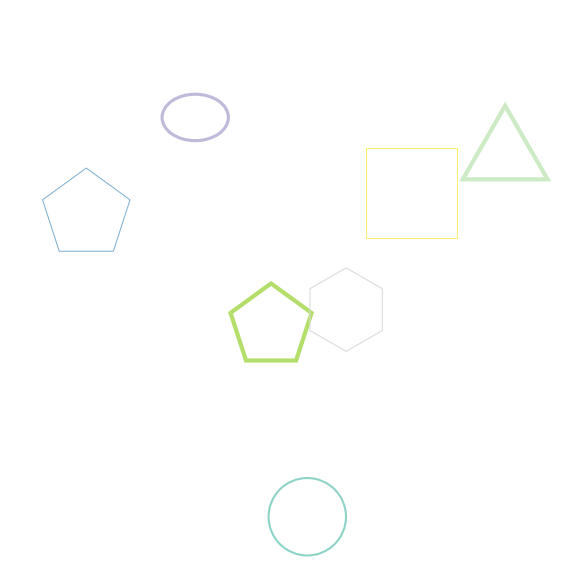[{"shape": "circle", "thickness": 1, "radius": 0.34, "center": [0.532, 0.104]}, {"shape": "oval", "thickness": 1.5, "radius": 0.29, "center": [0.338, 0.796]}, {"shape": "pentagon", "thickness": 0.5, "radius": 0.4, "center": [0.149, 0.628]}, {"shape": "pentagon", "thickness": 2, "radius": 0.37, "center": [0.469, 0.435]}, {"shape": "hexagon", "thickness": 0.5, "radius": 0.36, "center": [0.599, 0.463]}, {"shape": "triangle", "thickness": 2, "radius": 0.42, "center": [0.875, 0.731]}, {"shape": "square", "thickness": 0.5, "radius": 0.39, "center": [0.713, 0.665]}]